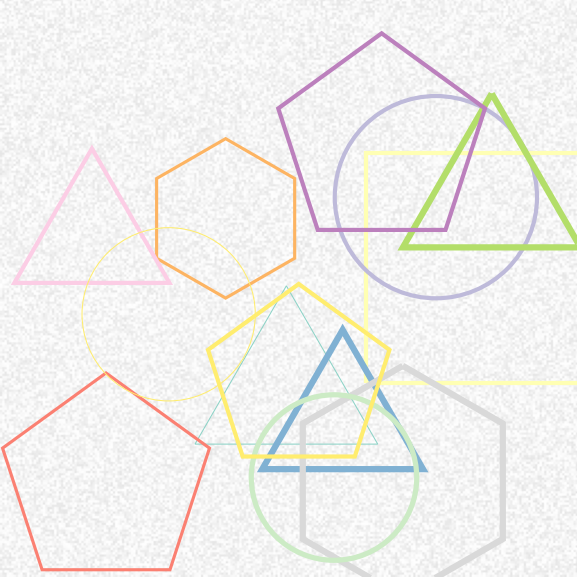[{"shape": "triangle", "thickness": 0.5, "radius": 0.91, "center": [0.496, 0.321]}, {"shape": "square", "thickness": 2, "radius": 1.0, "center": [0.833, 0.535]}, {"shape": "circle", "thickness": 2, "radius": 0.88, "center": [0.755, 0.658]}, {"shape": "pentagon", "thickness": 1.5, "radius": 0.94, "center": [0.184, 0.165]}, {"shape": "triangle", "thickness": 3, "radius": 0.8, "center": [0.593, 0.267]}, {"shape": "hexagon", "thickness": 1.5, "radius": 0.69, "center": [0.391, 0.621]}, {"shape": "triangle", "thickness": 3, "radius": 0.89, "center": [0.851, 0.66]}, {"shape": "triangle", "thickness": 2, "radius": 0.78, "center": [0.159, 0.587]}, {"shape": "hexagon", "thickness": 3, "radius": 1.0, "center": [0.697, 0.166]}, {"shape": "pentagon", "thickness": 2, "radius": 0.94, "center": [0.661, 0.753]}, {"shape": "circle", "thickness": 2.5, "radius": 0.72, "center": [0.578, 0.172]}, {"shape": "pentagon", "thickness": 2, "radius": 0.83, "center": [0.517, 0.342]}, {"shape": "circle", "thickness": 0.5, "radius": 0.75, "center": [0.292, 0.455]}]